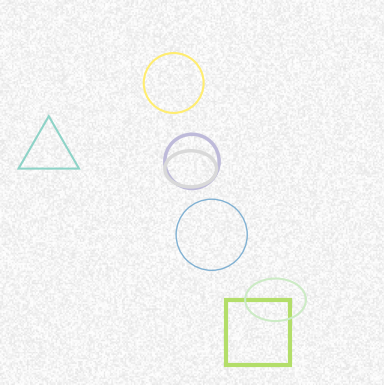[{"shape": "triangle", "thickness": 1.5, "radius": 0.45, "center": [0.127, 0.607]}, {"shape": "circle", "thickness": 2.5, "radius": 0.35, "center": [0.499, 0.581]}, {"shape": "circle", "thickness": 1, "radius": 0.46, "center": [0.55, 0.39]}, {"shape": "square", "thickness": 3, "radius": 0.42, "center": [0.67, 0.137]}, {"shape": "oval", "thickness": 2.5, "radius": 0.34, "center": [0.495, 0.562]}, {"shape": "oval", "thickness": 1.5, "radius": 0.39, "center": [0.716, 0.221]}, {"shape": "circle", "thickness": 1.5, "radius": 0.39, "center": [0.451, 0.784]}]